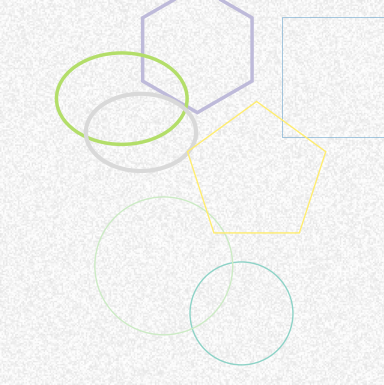[{"shape": "circle", "thickness": 1, "radius": 0.67, "center": [0.627, 0.186]}, {"shape": "hexagon", "thickness": 2.5, "radius": 0.82, "center": [0.513, 0.872]}, {"shape": "square", "thickness": 0.5, "radius": 0.78, "center": [0.889, 0.8]}, {"shape": "oval", "thickness": 2.5, "radius": 0.85, "center": [0.316, 0.744]}, {"shape": "oval", "thickness": 3, "radius": 0.72, "center": [0.366, 0.656]}, {"shape": "circle", "thickness": 1, "radius": 0.9, "center": [0.425, 0.309]}, {"shape": "pentagon", "thickness": 1, "radius": 0.94, "center": [0.667, 0.548]}]